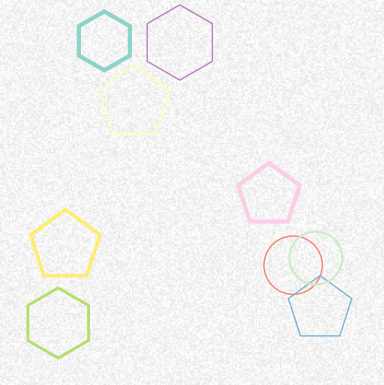[{"shape": "hexagon", "thickness": 3, "radius": 0.38, "center": [0.271, 0.894]}, {"shape": "pentagon", "thickness": 1, "radius": 0.49, "center": [0.349, 0.734]}, {"shape": "circle", "thickness": 1, "radius": 0.38, "center": [0.761, 0.311]}, {"shape": "pentagon", "thickness": 1, "radius": 0.43, "center": [0.831, 0.198]}, {"shape": "hexagon", "thickness": 2, "radius": 0.45, "center": [0.151, 0.161]}, {"shape": "pentagon", "thickness": 3, "radius": 0.42, "center": [0.698, 0.493]}, {"shape": "hexagon", "thickness": 1, "radius": 0.49, "center": [0.467, 0.89]}, {"shape": "circle", "thickness": 1.5, "radius": 0.34, "center": [0.82, 0.33]}, {"shape": "pentagon", "thickness": 2.5, "radius": 0.47, "center": [0.17, 0.361]}]